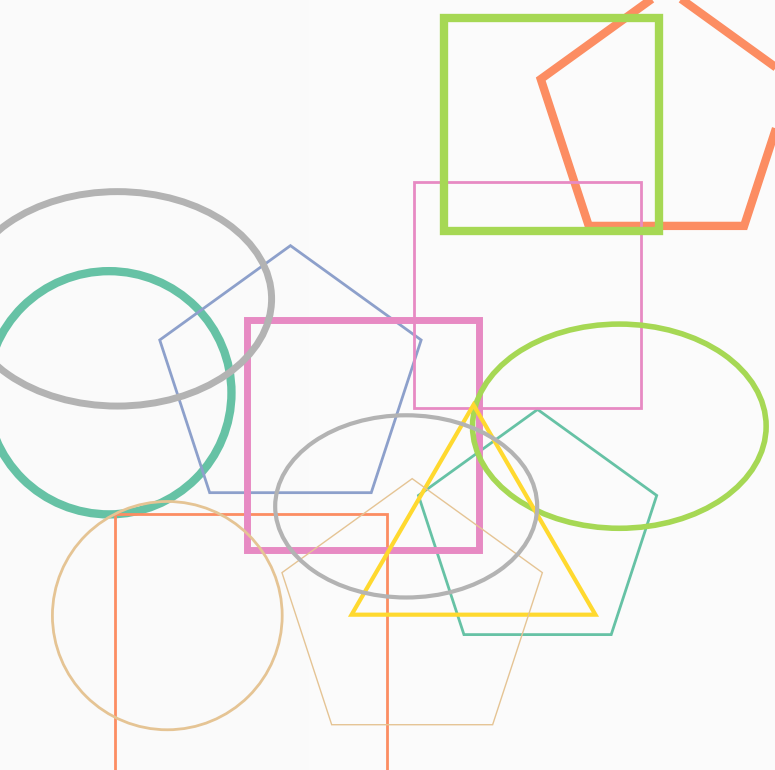[{"shape": "circle", "thickness": 3, "radius": 0.79, "center": [0.141, 0.49]}, {"shape": "pentagon", "thickness": 1, "radius": 0.81, "center": [0.694, 0.307]}, {"shape": "pentagon", "thickness": 3, "radius": 0.85, "center": [0.86, 0.845]}, {"shape": "square", "thickness": 1, "radius": 0.87, "center": [0.324, 0.157]}, {"shape": "pentagon", "thickness": 1, "radius": 0.89, "center": [0.375, 0.504]}, {"shape": "square", "thickness": 1, "radius": 0.73, "center": [0.68, 0.617]}, {"shape": "square", "thickness": 2.5, "radius": 0.75, "center": [0.468, 0.435]}, {"shape": "oval", "thickness": 2, "radius": 0.95, "center": [0.799, 0.447]}, {"shape": "square", "thickness": 3, "radius": 0.69, "center": [0.712, 0.838]}, {"shape": "triangle", "thickness": 1.5, "radius": 0.91, "center": [0.611, 0.293]}, {"shape": "circle", "thickness": 1, "radius": 0.74, "center": [0.216, 0.2]}, {"shape": "pentagon", "thickness": 0.5, "radius": 0.88, "center": [0.532, 0.202]}, {"shape": "oval", "thickness": 2.5, "radius": 0.99, "center": [0.152, 0.612]}, {"shape": "oval", "thickness": 1.5, "radius": 0.85, "center": [0.524, 0.342]}]